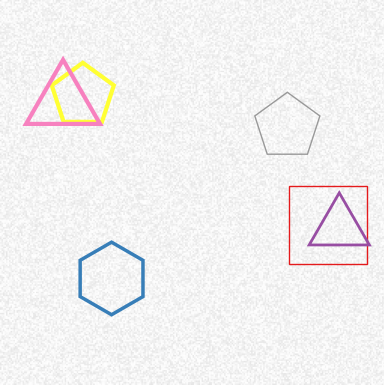[{"shape": "square", "thickness": 1, "radius": 0.5, "center": [0.852, 0.416]}, {"shape": "hexagon", "thickness": 2.5, "radius": 0.47, "center": [0.29, 0.277]}, {"shape": "triangle", "thickness": 2, "radius": 0.45, "center": [0.881, 0.409]}, {"shape": "pentagon", "thickness": 3, "radius": 0.42, "center": [0.215, 0.752]}, {"shape": "triangle", "thickness": 3, "radius": 0.56, "center": [0.164, 0.734]}, {"shape": "pentagon", "thickness": 1, "radius": 0.44, "center": [0.746, 0.671]}]